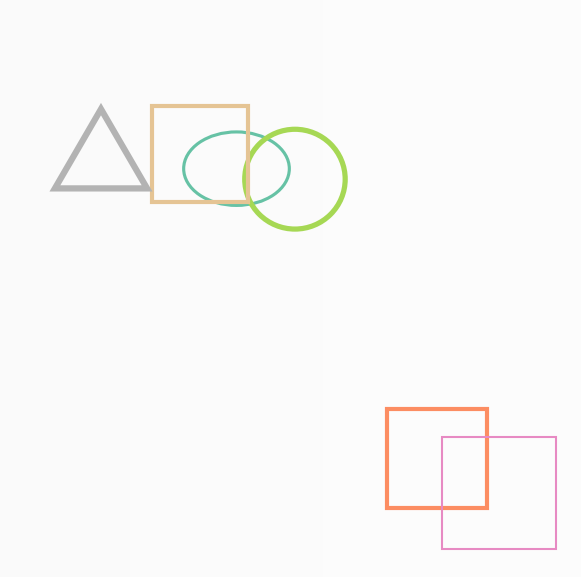[{"shape": "oval", "thickness": 1.5, "radius": 0.45, "center": [0.407, 0.707]}, {"shape": "square", "thickness": 2, "radius": 0.43, "center": [0.751, 0.205]}, {"shape": "square", "thickness": 1, "radius": 0.49, "center": [0.859, 0.146]}, {"shape": "circle", "thickness": 2.5, "radius": 0.43, "center": [0.507, 0.689]}, {"shape": "square", "thickness": 2, "radius": 0.41, "center": [0.344, 0.733]}, {"shape": "triangle", "thickness": 3, "radius": 0.46, "center": [0.174, 0.719]}]